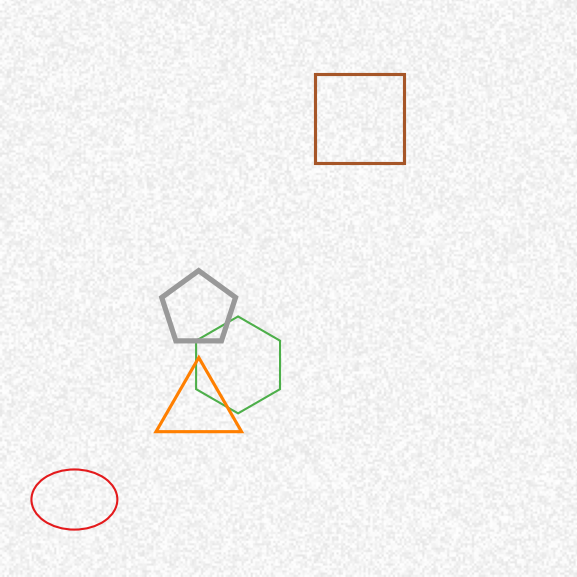[{"shape": "oval", "thickness": 1, "radius": 0.37, "center": [0.129, 0.134]}, {"shape": "hexagon", "thickness": 1, "radius": 0.42, "center": [0.412, 0.367]}, {"shape": "triangle", "thickness": 1.5, "radius": 0.43, "center": [0.344, 0.294]}, {"shape": "square", "thickness": 1.5, "radius": 0.38, "center": [0.622, 0.794]}, {"shape": "pentagon", "thickness": 2.5, "radius": 0.34, "center": [0.344, 0.463]}]